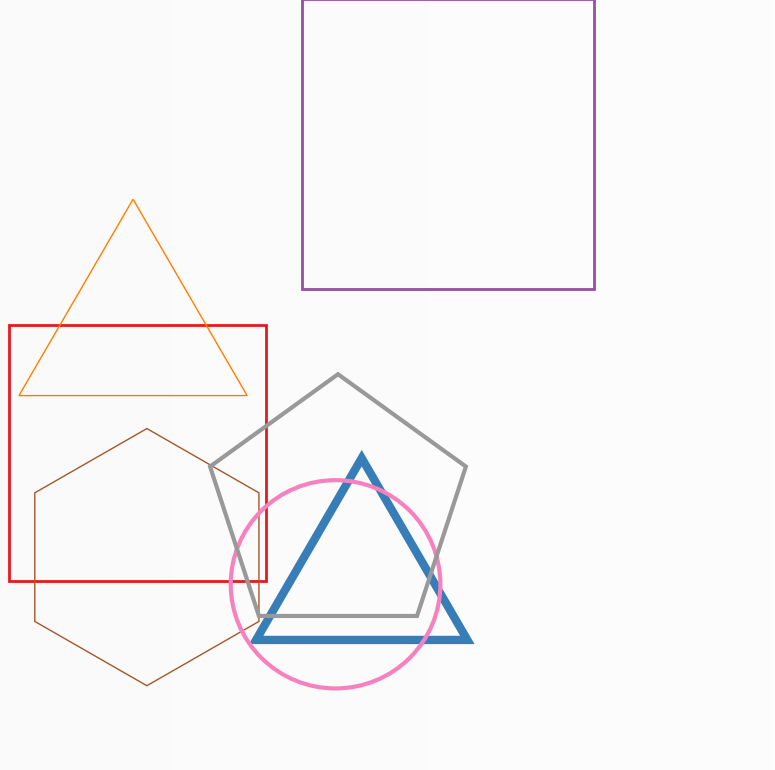[{"shape": "square", "thickness": 1, "radius": 0.83, "center": [0.178, 0.412]}, {"shape": "triangle", "thickness": 3, "radius": 0.79, "center": [0.467, 0.248]}, {"shape": "square", "thickness": 1, "radius": 0.94, "center": [0.578, 0.813]}, {"shape": "triangle", "thickness": 0.5, "radius": 0.85, "center": [0.172, 0.571]}, {"shape": "hexagon", "thickness": 0.5, "radius": 0.83, "center": [0.19, 0.276]}, {"shape": "circle", "thickness": 1.5, "radius": 0.68, "center": [0.433, 0.241]}, {"shape": "pentagon", "thickness": 1.5, "radius": 0.87, "center": [0.436, 0.34]}]